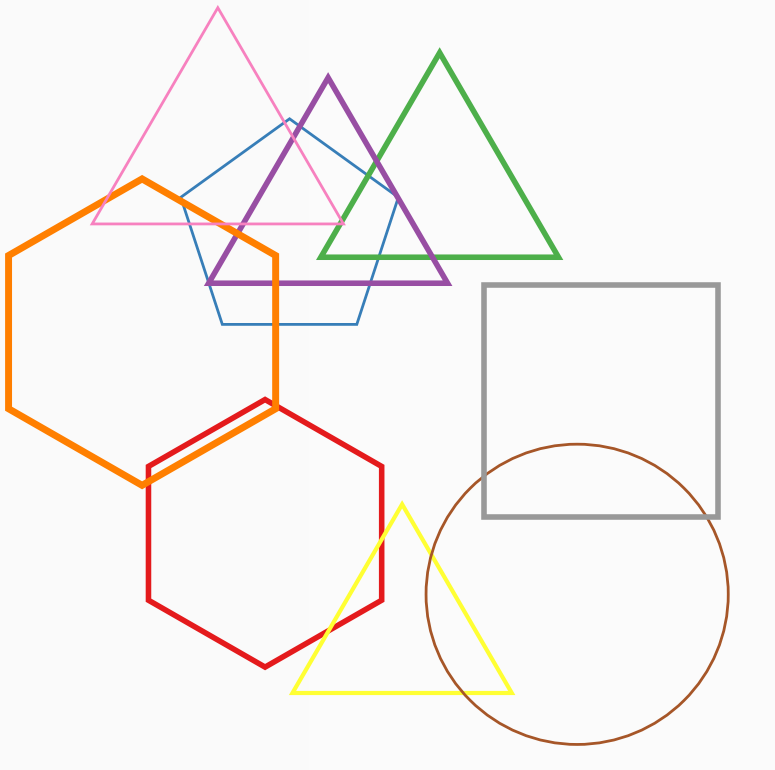[{"shape": "hexagon", "thickness": 2, "radius": 0.87, "center": [0.342, 0.307]}, {"shape": "pentagon", "thickness": 1, "radius": 0.74, "center": [0.374, 0.698]}, {"shape": "triangle", "thickness": 2, "radius": 0.89, "center": [0.567, 0.754]}, {"shape": "triangle", "thickness": 2, "radius": 0.89, "center": [0.423, 0.721]}, {"shape": "hexagon", "thickness": 2.5, "radius": 0.99, "center": [0.183, 0.569]}, {"shape": "triangle", "thickness": 1.5, "radius": 0.82, "center": [0.519, 0.182]}, {"shape": "circle", "thickness": 1, "radius": 0.97, "center": [0.745, 0.228]}, {"shape": "triangle", "thickness": 1, "radius": 0.94, "center": [0.281, 0.803]}, {"shape": "square", "thickness": 2, "radius": 0.75, "center": [0.776, 0.48]}]